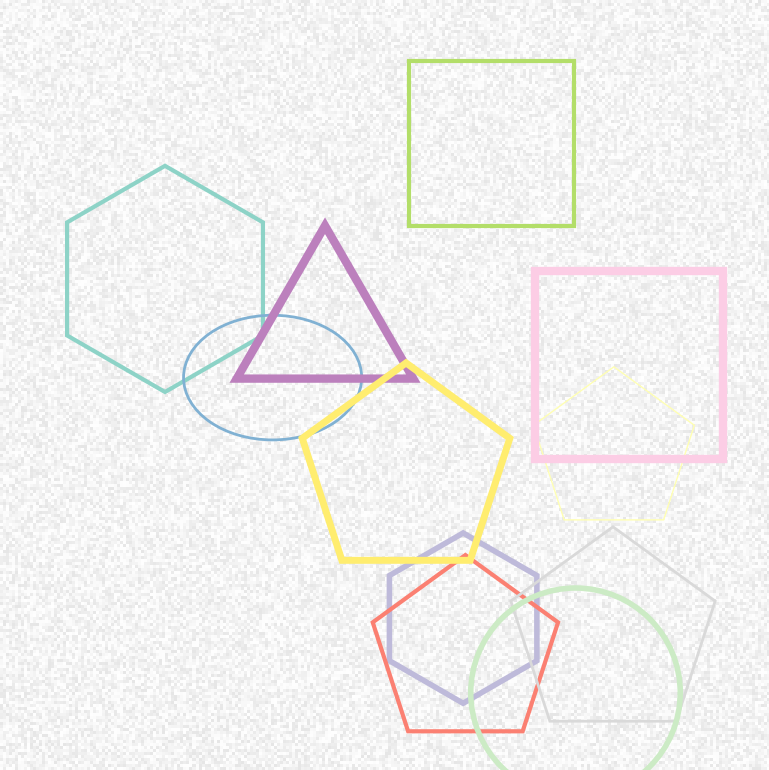[{"shape": "hexagon", "thickness": 1.5, "radius": 0.73, "center": [0.214, 0.638]}, {"shape": "pentagon", "thickness": 0.5, "radius": 0.55, "center": [0.797, 0.414]}, {"shape": "hexagon", "thickness": 2, "radius": 0.55, "center": [0.601, 0.197]}, {"shape": "pentagon", "thickness": 1.5, "radius": 0.63, "center": [0.604, 0.153]}, {"shape": "oval", "thickness": 1, "radius": 0.58, "center": [0.354, 0.51]}, {"shape": "square", "thickness": 1.5, "radius": 0.54, "center": [0.638, 0.813]}, {"shape": "square", "thickness": 3, "radius": 0.61, "center": [0.817, 0.526]}, {"shape": "pentagon", "thickness": 1, "radius": 0.7, "center": [0.796, 0.176]}, {"shape": "triangle", "thickness": 3, "radius": 0.66, "center": [0.422, 0.575]}, {"shape": "circle", "thickness": 2, "radius": 0.68, "center": [0.747, 0.1]}, {"shape": "pentagon", "thickness": 2.5, "radius": 0.71, "center": [0.527, 0.387]}]